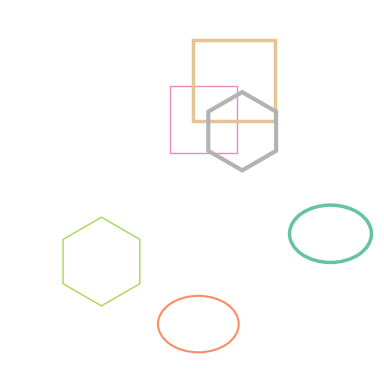[{"shape": "oval", "thickness": 2.5, "radius": 0.53, "center": [0.858, 0.393]}, {"shape": "oval", "thickness": 1.5, "radius": 0.52, "center": [0.515, 0.158]}, {"shape": "square", "thickness": 1, "radius": 0.43, "center": [0.529, 0.69]}, {"shape": "hexagon", "thickness": 1, "radius": 0.58, "center": [0.263, 0.321]}, {"shape": "square", "thickness": 2.5, "radius": 0.53, "center": [0.608, 0.79]}, {"shape": "hexagon", "thickness": 3, "radius": 0.51, "center": [0.629, 0.659]}]